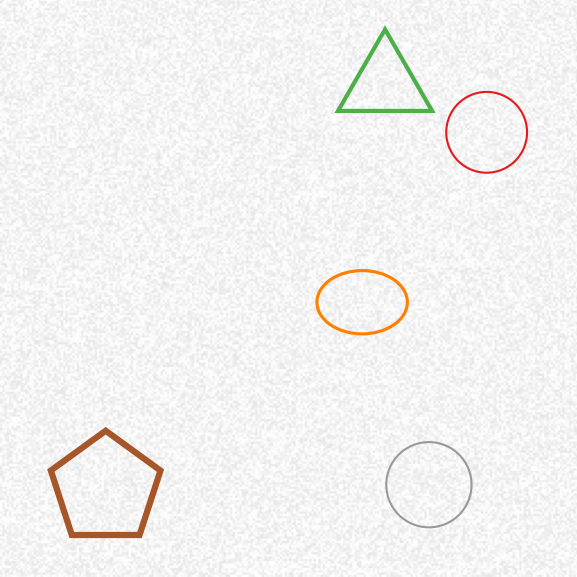[{"shape": "circle", "thickness": 1, "radius": 0.35, "center": [0.843, 0.77]}, {"shape": "triangle", "thickness": 2, "radius": 0.47, "center": [0.667, 0.854]}, {"shape": "oval", "thickness": 1.5, "radius": 0.39, "center": [0.627, 0.476]}, {"shape": "pentagon", "thickness": 3, "radius": 0.5, "center": [0.183, 0.153]}, {"shape": "circle", "thickness": 1, "radius": 0.37, "center": [0.743, 0.16]}]